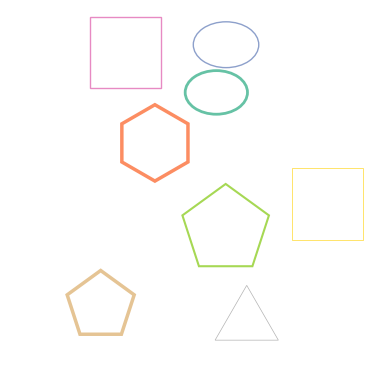[{"shape": "oval", "thickness": 2, "radius": 0.4, "center": [0.562, 0.76]}, {"shape": "hexagon", "thickness": 2.5, "radius": 0.5, "center": [0.402, 0.629]}, {"shape": "oval", "thickness": 1, "radius": 0.43, "center": [0.587, 0.884]}, {"shape": "square", "thickness": 1, "radius": 0.46, "center": [0.325, 0.863]}, {"shape": "pentagon", "thickness": 1.5, "radius": 0.59, "center": [0.586, 0.404]}, {"shape": "square", "thickness": 0.5, "radius": 0.46, "center": [0.852, 0.47]}, {"shape": "pentagon", "thickness": 2.5, "radius": 0.46, "center": [0.262, 0.206]}, {"shape": "triangle", "thickness": 0.5, "radius": 0.47, "center": [0.641, 0.164]}]